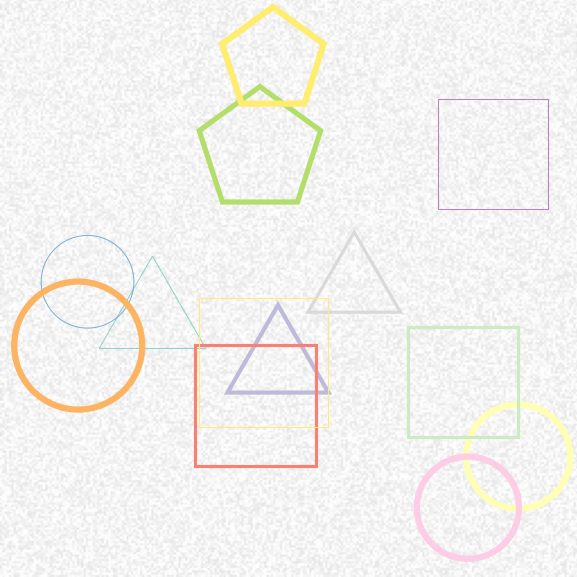[{"shape": "triangle", "thickness": 0.5, "radius": 0.53, "center": [0.264, 0.449]}, {"shape": "circle", "thickness": 3, "radius": 0.45, "center": [0.897, 0.209]}, {"shape": "triangle", "thickness": 2, "radius": 0.5, "center": [0.481, 0.37]}, {"shape": "square", "thickness": 1.5, "radius": 0.52, "center": [0.443, 0.297]}, {"shape": "circle", "thickness": 0.5, "radius": 0.4, "center": [0.152, 0.511]}, {"shape": "circle", "thickness": 3, "radius": 0.55, "center": [0.135, 0.401]}, {"shape": "pentagon", "thickness": 2.5, "radius": 0.55, "center": [0.45, 0.739]}, {"shape": "circle", "thickness": 3, "radius": 0.44, "center": [0.81, 0.12]}, {"shape": "triangle", "thickness": 1.5, "radius": 0.46, "center": [0.613, 0.505]}, {"shape": "square", "thickness": 0.5, "radius": 0.48, "center": [0.854, 0.732]}, {"shape": "square", "thickness": 1.5, "radius": 0.47, "center": [0.802, 0.337]}, {"shape": "pentagon", "thickness": 3, "radius": 0.46, "center": [0.473, 0.894]}, {"shape": "square", "thickness": 0.5, "radius": 0.56, "center": [0.457, 0.372]}]